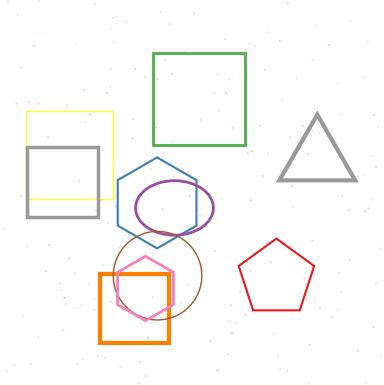[{"shape": "pentagon", "thickness": 1.5, "radius": 0.52, "center": [0.718, 0.277]}, {"shape": "hexagon", "thickness": 1.5, "radius": 0.59, "center": [0.408, 0.473]}, {"shape": "square", "thickness": 2, "radius": 0.6, "center": [0.516, 0.744]}, {"shape": "oval", "thickness": 2, "radius": 0.51, "center": [0.453, 0.46]}, {"shape": "square", "thickness": 3, "radius": 0.45, "center": [0.349, 0.198]}, {"shape": "square", "thickness": 1, "radius": 0.57, "center": [0.18, 0.598]}, {"shape": "circle", "thickness": 1, "radius": 0.57, "center": [0.409, 0.284]}, {"shape": "hexagon", "thickness": 2, "radius": 0.42, "center": [0.378, 0.251]}, {"shape": "square", "thickness": 2.5, "radius": 0.46, "center": [0.163, 0.527]}, {"shape": "triangle", "thickness": 3, "radius": 0.57, "center": [0.824, 0.588]}]